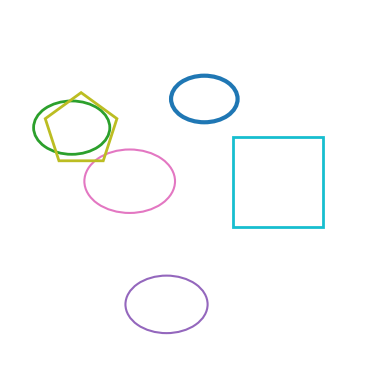[{"shape": "oval", "thickness": 3, "radius": 0.43, "center": [0.531, 0.743]}, {"shape": "oval", "thickness": 2, "radius": 0.49, "center": [0.186, 0.668]}, {"shape": "oval", "thickness": 1.5, "radius": 0.53, "center": [0.433, 0.209]}, {"shape": "oval", "thickness": 1.5, "radius": 0.59, "center": [0.337, 0.529]}, {"shape": "pentagon", "thickness": 2, "radius": 0.49, "center": [0.211, 0.662]}, {"shape": "square", "thickness": 2, "radius": 0.59, "center": [0.722, 0.527]}]